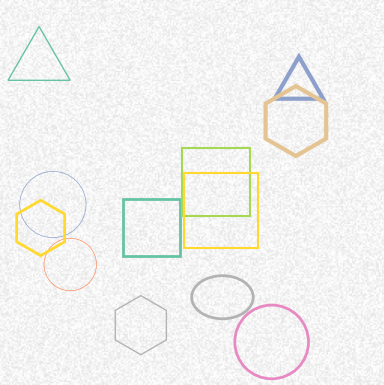[{"shape": "square", "thickness": 2, "radius": 0.37, "center": [0.393, 0.409]}, {"shape": "triangle", "thickness": 1, "radius": 0.47, "center": [0.102, 0.838]}, {"shape": "circle", "thickness": 0.5, "radius": 0.34, "center": [0.182, 0.313]}, {"shape": "triangle", "thickness": 3, "radius": 0.36, "center": [0.776, 0.78]}, {"shape": "circle", "thickness": 0.5, "radius": 0.43, "center": [0.137, 0.469]}, {"shape": "circle", "thickness": 2, "radius": 0.48, "center": [0.706, 0.112]}, {"shape": "square", "thickness": 1.5, "radius": 0.44, "center": [0.56, 0.528]}, {"shape": "hexagon", "thickness": 2, "radius": 0.36, "center": [0.106, 0.408]}, {"shape": "square", "thickness": 1.5, "radius": 0.48, "center": [0.575, 0.453]}, {"shape": "hexagon", "thickness": 3, "radius": 0.45, "center": [0.769, 0.686]}, {"shape": "hexagon", "thickness": 1, "radius": 0.38, "center": [0.366, 0.155]}, {"shape": "oval", "thickness": 2, "radius": 0.4, "center": [0.578, 0.228]}]